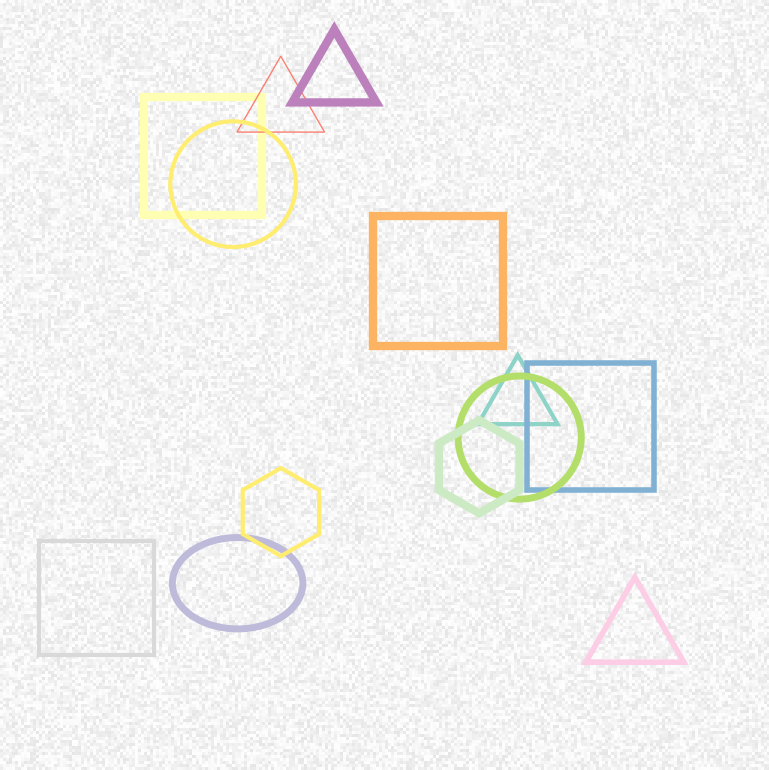[{"shape": "triangle", "thickness": 1.5, "radius": 0.3, "center": [0.672, 0.479]}, {"shape": "square", "thickness": 3, "radius": 0.38, "center": [0.263, 0.797]}, {"shape": "oval", "thickness": 2.5, "radius": 0.42, "center": [0.309, 0.243]}, {"shape": "triangle", "thickness": 0.5, "radius": 0.33, "center": [0.365, 0.861]}, {"shape": "square", "thickness": 2, "radius": 0.41, "center": [0.767, 0.446]}, {"shape": "square", "thickness": 3, "radius": 0.42, "center": [0.569, 0.635]}, {"shape": "circle", "thickness": 2.5, "radius": 0.4, "center": [0.675, 0.432]}, {"shape": "triangle", "thickness": 2, "radius": 0.37, "center": [0.824, 0.177]}, {"shape": "square", "thickness": 1.5, "radius": 0.37, "center": [0.125, 0.223]}, {"shape": "triangle", "thickness": 3, "radius": 0.32, "center": [0.434, 0.899]}, {"shape": "hexagon", "thickness": 3, "radius": 0.3, "center": [0.622, 0.394]}, {"shape": "circle", "thickness": 1.5, "radius": 0.41, "center": [0.303, 0.761]}, {"shape": "hexagon", "thickness": 1.5, "radius": 0.29, "center": [0.365, 0.335]}]